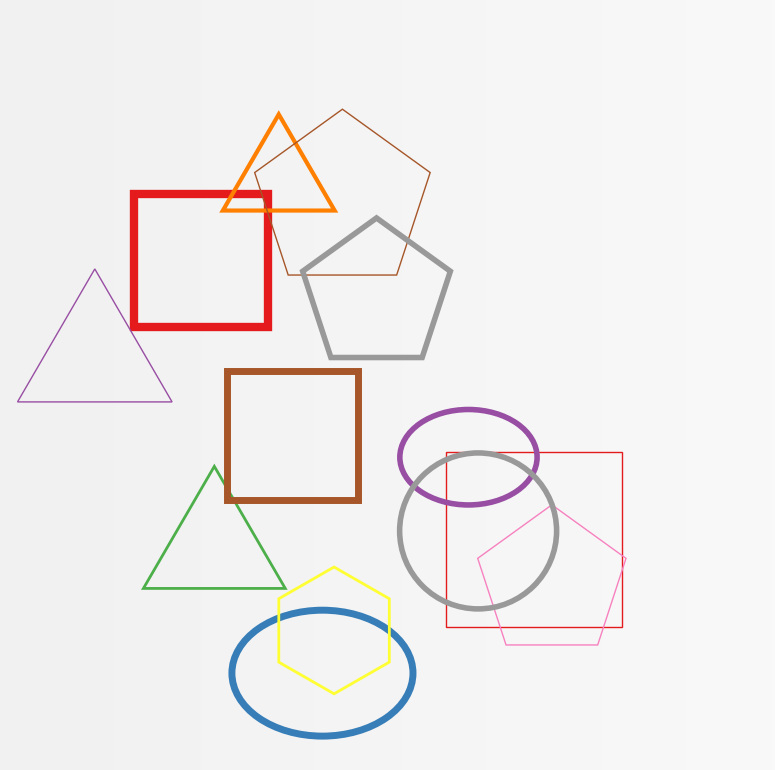[{"shape": "square", "thickness": 0.5, "radius": 0.57, "center": [0.689, 0.3]}, {"shape": "square", "thickness": 3, "radius": 0.43, "center": [0.259, 0.662]}, {"shape": "oval", "thickness": 2.5, "radius": 0.58, "center": [0.416, 0.126]}, {"shape": "triangle", "thickness": 1, "radius": 0.53, "center": [0.277, 0.289]}, {"shape": "triangle", "thickness": 0.5, "radius": 0.58, "center": [0.122, 0.536]}, {"shape": "oval", "thickness": 2, "radius": 0.44, "center": [0.604, 0.406]}, {"shape": "triangle", "thickness": 1.5, "radius": 0.42, "center": [0.36, 0.768]}, {"shape": "hexagon", "thickness": 1, "radius": 0.41, "center": [0.431, 0.181]}, {"shape": "pentagon", "thickness": 0.5, "radius": 0.6, "center": [0.442, 0.739]}, {"shape": "square", "thickness": 2.5, "radius": 0.42, "center": [0.377, 0.434]}, {"shape": "pentagon", "thickness": 0.5, "radius": 0.5, "center": [0.712, 0.244]}, {"shape": "pentagon", "thickness": 2, "radius": 0.5, "center": [0.486, 0.617]}, {"shape": "circle", "thickness": 2, "radius": 0.51, "center": [0.617, 0.31]}]